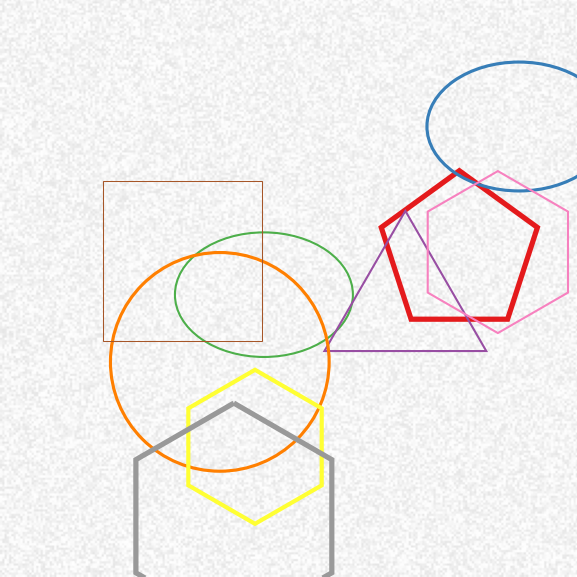[{"shape": "pentagon", "thickness": 2.5, "radius": 0.71, "center": [0.795, 0.561]}, {"shape": "oval", "thickness": 1.5, "radius": 0.8, "center": [0.899, 0.78]}, {"shape": "oval", "thickness": 1, "radius": 0.77, "center": [0.457, 0.489]}, {"shape": "triangle", "thickness": 1, "radius": 0.81, "center": [0.702, 0.472]}, {"shape": "circle", "thickness": 1.5, "radius": 0.95, "center": [0.381, 0.373]}, {"shape": "hexagon", "thickness": 2, "radius": 0.67, "center": [0.442, 0.225]}, {"shape": "square", "thickness": 0.5, "radius": 0.69, "center": [0.316, 0.547]}, {"shape": "hexagon", "thickness": 1, "radius": 0.7, "center": [0.862, 0.563]}, {"shape": "hexagon", "thickness": 2.5, "radius": 0.98, "center": [0.405, 0.105]}]